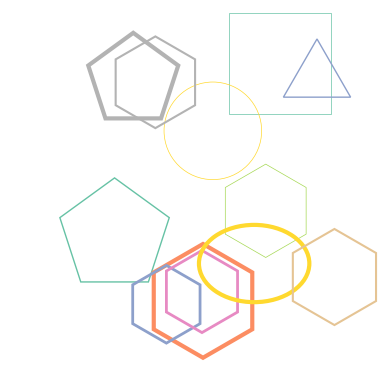[{"shape": "square", "thickness": 0.5, "radius": 0.66, "center": [0.727, 0.835]}, {"shape": "pentagon", "thickness": 1, "radius": 0.75, "center": [0.298, 0.389]}, {"shape": "hexagon", "thickness": 3, "radius": 0.74, "center": [0.527, 0.219]}, {"shape": "triangle", "thickness": 1, "radius": 0.5, "center": [0.823, 0.798]}, {"shape": "hexagon", "thickness": 2, "radius": 0.5, "center": [0.432, 0.21]}, {"shape": "hexagon", "thickness": 2, "radius": 0.53, "center": [0.525, 0.243]}, {"shape": "hexagon", "thickness": 0.5, "radius": 0.61, "center": [0.69, 0.452]}, {"shape": "circle", "thickness": 0.5, "radius": 0.63, "center": [0.553, 0.66]}, {"shape": "oval", "thickness": 3, "radius": 0.72, "center": [0.66, 0.316]}, {"shape": "hexagon", "thickness": 1.5, "radius": 0.62, "center": [0.869, 0.28]}, {"shape": "hexagon", "thickness": 1.5, "radius": 0.6, "center": [0.404, 0.786]}, {"shape": "pentagon", "thickness": 3, "radius": 0.61, "center": [0.346, 0.792]}]